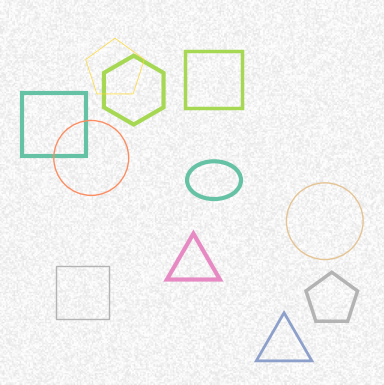[{"shape": "square", "thickness": 3, "radius": 0.41, "center": [0.14, 0.677]}, {"shape": "oval", "thickness": 3, "radius": 0.35, "center": [0.556, 0.532]}, {"shape": "circle", "thickness": 1, "radius": 0.49, "center": [0.237, 0.59]}, {"shape": "triangle", "thickness": 2, "radius": 0.42, "center": [0.738, 0.104]}, {"shape": "triangle", "thickness": 3, "radius": 0.4, "center": [0.502, 0.314]}, {"shape": "hexagon", "thickness": 3, "radius": 0.45, "center": [0.347, 0.766]}, {"shape": "square", "thickness": 2.5, "radius": 0.37, "center": [0.556, 0.794]}, {"shape": "pentagon", "thickness": 0.5, "radius": 0.4, "center": [0.299, 0.821]}, {"shape": "circle", "thickness": 1, "radius": 0.5, "center": [0.844, 0.425]}, {"shape": "pentagon", "thickness": 2.5, "radius": 0.35, "center": [0.862, 0.222]}, {"shape": "square", "thickness": 1, "radius": 0.34, "center": [0.214, 0.241]}]